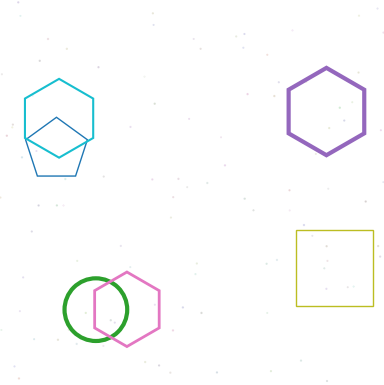[{"shape": "pentagon", "thickness": 1, "radius": 0.42, "center": [0.147, 0.611]}, {"shape": "circle", "thickness": 3, "radius": 0.41, "center": [0.249, 0.196]}, {"shape": "hexagon", "thickness": 3, "radius": 0.57, "center": [0.848, 0.71]}, {"shape": "hexagon", "thickness": 2, "radius": 0.48, "center": [0.33, 0.197]}, {"shape": "square", "thickness": 1, "radius": 0.5, "center": [0.869, 0.304]}, {"shape": "hexagon", "thickness": 1.5, "radius": 0.51, "center": [0.153, 0.693]}]